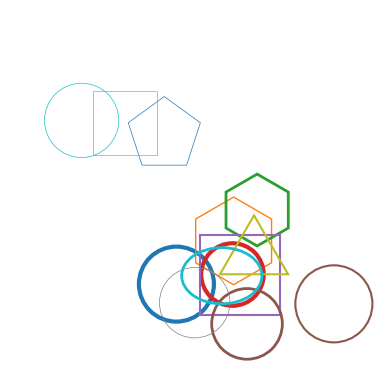[{"shape": "circle", "thickness": 3, "radius": 0.49, "center": [0.458, 0.262]}, {"shape": "pentagon", "thickness": 0.5, "radius": 0.49, "center": [0.427, 0.651]}, {"shape": "hexagon", "thickness": 1, "radius": 0.57, "center": [0.607, 0.374]}, {"shape": "hexagon", "thickness": 2, "radius": 0.47, "center": [0.668, 0.454]}, {"shape": "circle", "thickness": 3, "radius": 0.41, "center": [0.604, 0.287]}, {"shape": "square", "thickness": 1.5, "radius": 0.52, "center": [0.623, 0.286]}, {"shape": "circle", "thickness": 1.5, "radius": 0.5, "center": [0.867, 0.211]}, {"shape": "circle", "thickness": 2, "radius": 0.46, "center": [0.642, 0.159]}, {"shape": "square", "thickness": 0.5, "radius": 0.42, "center": [0.324, 0.681]}, {"shape": "circle", "thickness": 0.5, "radius": 0.46, "center": [0.506, 0.214]}, {"shape": "triangle", "thickness": 1.5, "radius": 0.51, "center": [0.66, 0.339]}, {"shape": "circle", "thickness": 0.5, "radius": 0.48, "center": [0.212, 0.687]}, {"shape": "oval", "thickness": 2, "radius": 0.52, "center": [0.576, 0.284]}]